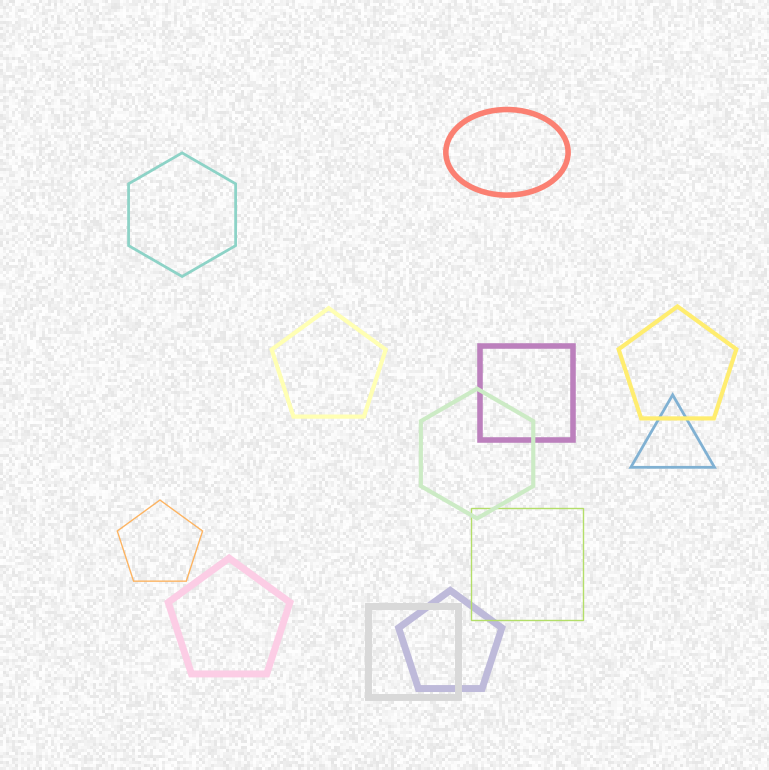[{"shape": "hexagon", "thickness": 1, "radius": 0.4, "center": [0.236, 0.721]}, {"shape": "pentagon", "thickness": 1.5, "radius": 0.39, "center": [0.427, 0.522]}, {"shape": "pentagon", "thickness": 2.5, "radius": 0.35, "center": [0.585, 0.163]}, {"shape": "oval", "thickness": 2, "radius": 0.4, "center": [0.658, 0.802]}, {"shape": "triangle", "thickness": 1, "radius": 0.31, "center": [0.874, 0.424]}, {"shape": "pentagon", "thickness": 0.5, "radius": 0.29, "center": [0.208, 0.292]}, {"shape": "square", "thickness": 0.5, "radius": 0.36, "center": [0.684, 0.267]}, {"shape": "pentagon", "thickness": 2.5, "radius": 0.42, "center": [0.298, 0.192]}, {"shape": "square", "thickness": 2.5, "radius": 0.29, "center": [0.536, 0.154]}, {"shape": "square", "thickness": 2, "radius": 0.3, "center": [0.684, 0.49]}, {"shape": "hexagon", "thickness": 1.5, "radius": 0.42, "center": [0.62, 0.411]}, {"shape": "pentagon", "thickness": 1.5, "radius": 0.4, "center": [0.88, 0.522]}]